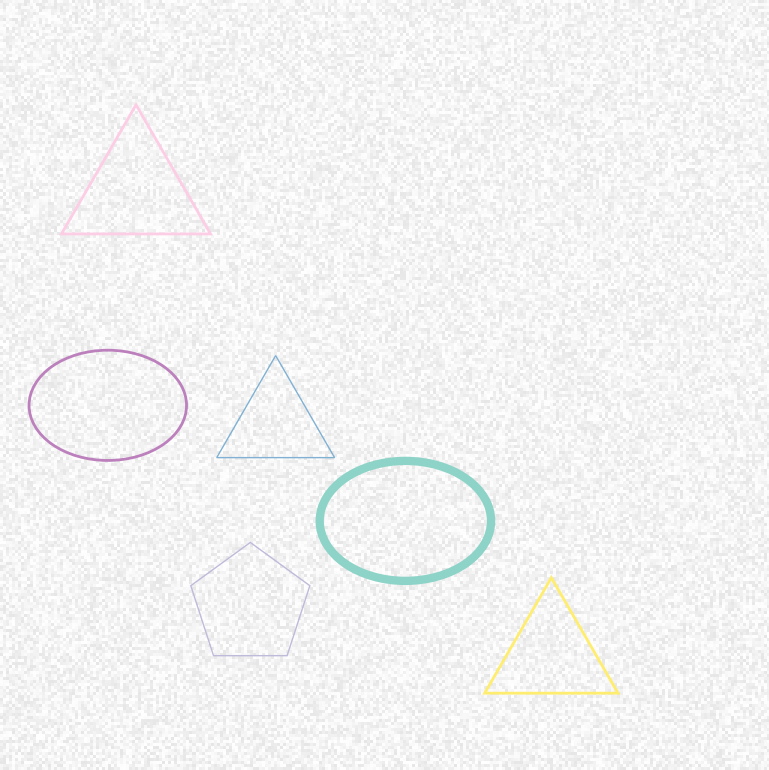[{"shape": "oval", "thickness": 3, "radius": 0.56, "center": [0.526, 0.324]}, {"shape": "pentagon", "thickness": 0.5, "radius": 0.41, "center": [0.325, 0.214]}, {"shape": "triangle", "thickness": 0.5, "radius": 0.44, "center": [0.358, 0.45]}, {"shape": "triangle", "thickness": 1, "radius": 0.56, "center": [0.177, 0.752]}, {"shape": "oval", "thickness": 1, "radius": 0.51, "center": [0.14, 0.474]}, {"shape": "triangle", "thickness": 1, "radius": 0.5, "center": [0.716, 0.15]}]